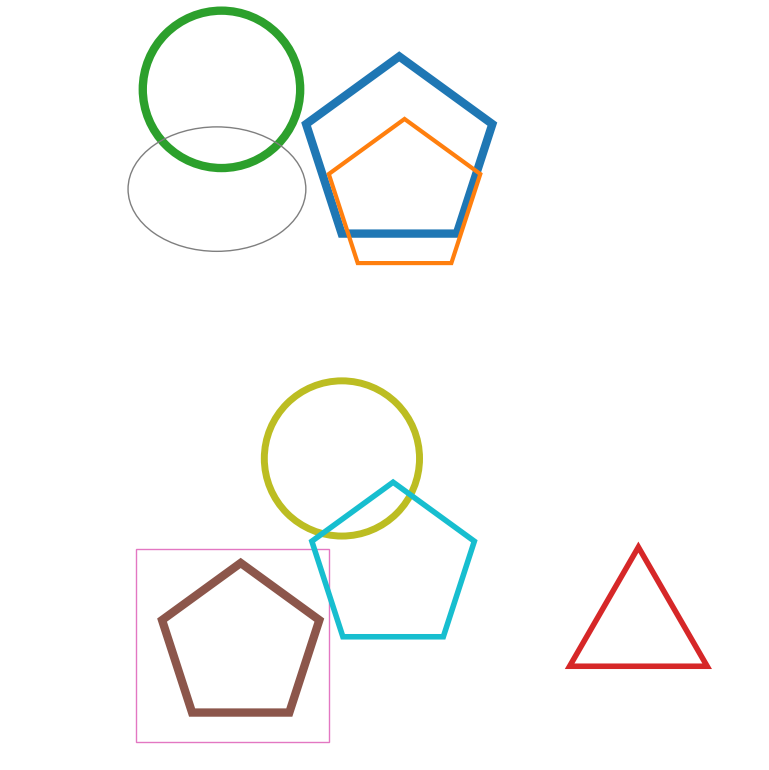[{"shape": "pentagon", "thickness": 3, "radius": 0.64, "center": [0.518, 0.8]}, {"shape": "pentagon", "thickness": 1.5, "radius": 0.52, "center": [0.525, 0.742]}, {"shape": "circle", "thickness": 3, "radius": 0.51, "center": [0.288, 0.884]}, {"shape": "triangle", "thickness": 2, "radius": 0.52, "center": [0.829, 0.186]}, {"shape": "pentagon", "thickness": 3, "radius": 0.54, "center": [0.313, 0.161]}, {"shape": "square", "thickness": 0.5, "radius": 0.62, "center": [0.302, 0.162]}, {"shape": "oval", "thickness": 0.5, "radius": 0.58, "center": [0.282, 0.754]}, {"shape": "circle", "thickness": 2.5, "radius": 0.5, "center": [0.444, 0.405]}, {"shape": "pentagon", "thickness": 2, "radius": 0.55, "center": [0.511, 0.263]}]